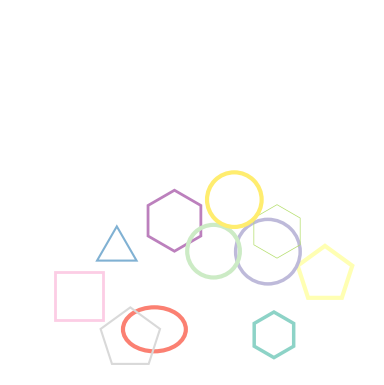[{"shape": "hexagon", "thickness": 2.5, "radius": 0.3, "center": [0.712, 0.13]}, {"shape": "pentagon", "thickness": 3, "radius": 0.37, "center": [0.844, 0.287]}, {"shape": "circle", "thickness": 2.5, "radius": 0.42, "center": [0.696, 0.346]}, {"shape": "oval", "thickness": 3, "radius": 0.41, "center": [0.401, 0.145]}, {"shape": "triangle", "thickness": 1.5, "radius": 0.3, "center": [0.303, 0.353]}, {"shape": "hexagon", "thickness": 0.5, "radius": 0.35, "center": [0.72, 0.399]}, {"shape": "square", "thickness": 2, "radius": 0.31, "center": [0.205, 0.232]}, {"shape": "pentagon", "thickness": 1.5, "radius": 0.41, "center": [0.338, 0.12]}, {"shape": "hexagon", "thickness": 2, "radius": 0.4, "center": [0.453, 0.427]}, {"shape": "circle", "thickness": 3, "radius": 0.34, "center": [0.555, 0.348]}, {"shape": "circle", "thickness": 3, "radius": 0.35, "center": [0.609, 0.481]}]